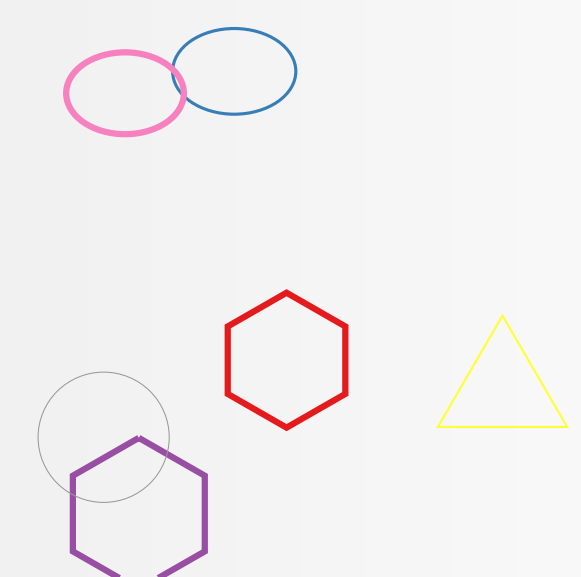[{"shape": "hexagon", "thickness": 3, "radius": 0.58, "center": [0.493, 0.375]}, {"shape": "oval", "thickness": 1.5, "radius": 0.53, "center": [0.403, 0.876]}, {"shape": "hexagon", "thickness": 3, "radius": 0.66, "center": [0.239, 0.11]}, {"shape": "triangle", "thickness": 1, "radius": 0.64, "center": [0.865, 0.324]}, {"shape": "oval", "thickness": 3, "radius": 0.51, "center": [0.215, 0.838]}, {"shape": "circle", "thickness": 0.5, "radius": 0.56, "center": [0.178, 0.242]}]